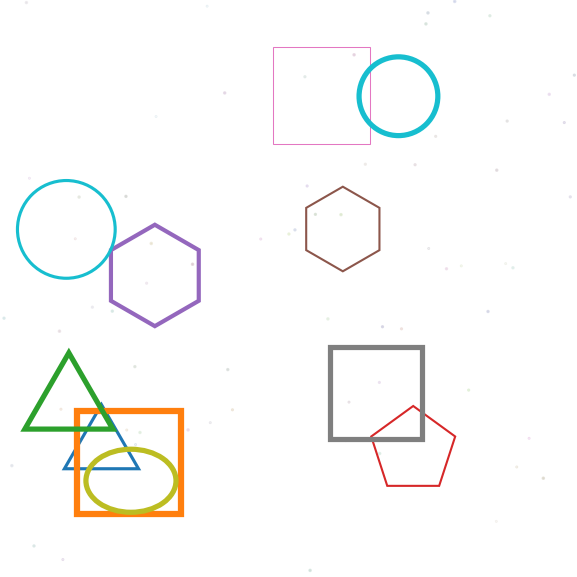[{"shape": "triangle", "thickness": 1.5, "radius": 0.37, "center": [0.176, 0.224]}, {"shape": "square", "thickness": 3, "radius": 0.45, "center": [0.224, 0.198]}, {"shape": "triangle", "thickness": 2.5, "radius": 0.44, "center": [0.119, 0.3]}, {"shape": "pentagon", "thickness": 1, "radius": 0.38, "center": [0.716, 0.22]}, {"shape": "hexagon", "thickness": 2, "radius": 0.44, "center": [0.268, 0.522]}, {"shape": "hexagon", "thickness": 1, "radius": 0.37, "center": [0.594, 0.603]}, {"shape": "square", "thickness": 0.5, "radius": 0.42, "center": [0.557, 0.834]}, {"shape": "square", "thickness": 2.5, "radius": 0.4, "center": [0.65, 0.319]}, {"shape": "oval", "thickness": 2.5, "radius": 0.39, "center": [0.227, 0.167]}, {"shape": "circle", "thickness": 1.5, "radius": 0.42, "center": [0.115, 0.602]}, {"shape": "circle", "thickness": 2.5, "radius": 0.34, "center": [0.69, 0.833]}]